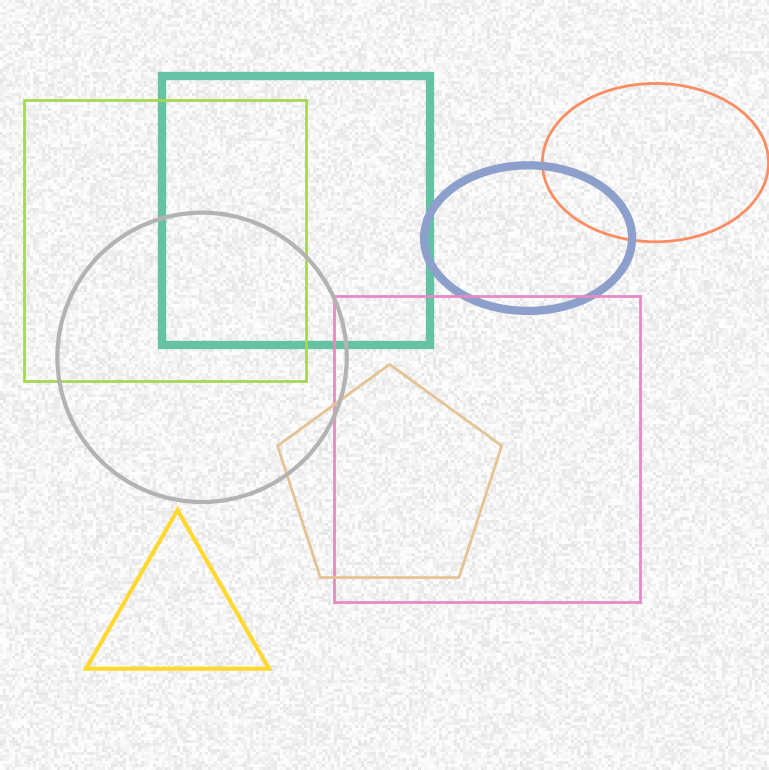[{"shape": "square", "thickness": 3, "radius": 0.87, "center": [0.385, 0.727]}, {"shape": "oval", "thickness": 1, "radius": 0.73, "center": [0.851, 0.789]}, {"shape": "oval", "thickness": 3, "radius": 0.68, "center": [0.686, 0.691]}, {"shape": "square", "thickness": 1, "radius": 0.99, "center": [0.633, 0.417]}, {"shape": "square", "thickness": 1, "radius": 0.91, "center": [0.214, 0.687]}, {"shape": "triangle", "thickness": 1.5, "radius": 0.69, "center": [0.231, 0.2]}, {"shape": "pentagon", "thickness": 1, "radius": 0.77, "center": [0.506, 0.374]}, {"shape": "circle", "thickness": 1.5, "radius": 0.94, "center": [0.262, 0.536]}]